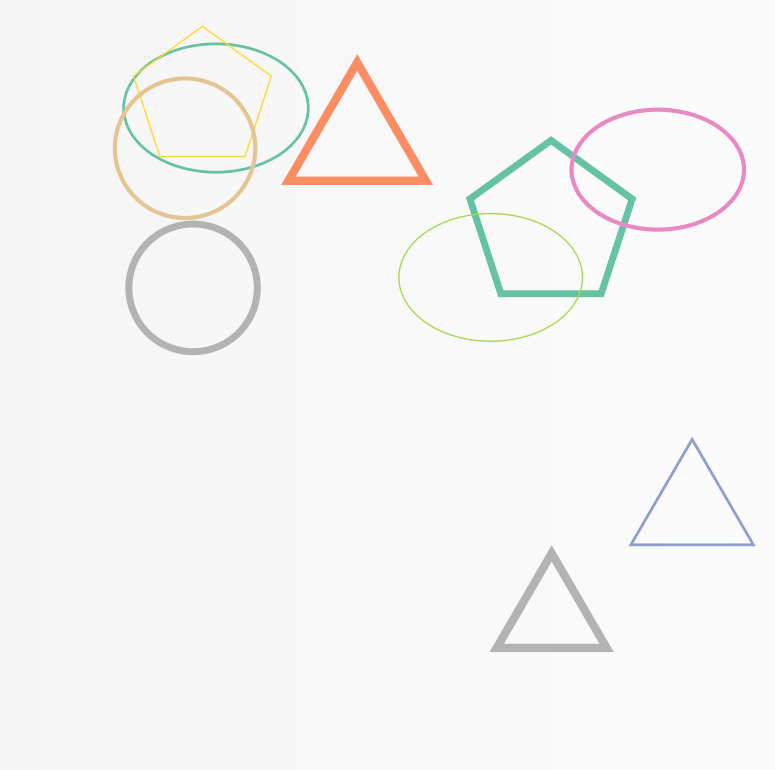[{"shape": "oval", "thickness": 1, "radius": 0.6, "center": [0.279, 0.86]}, {"shape": "pentagon", "thickness": 2.5, "radius": 0.55, "center": [0.711, 0.708]}, {"shape": "triangle", "thickness": 3, "radius": 0.51, "center": [0.461, 0.816]}, {"shape": "triangle", "thickness": 1, "radius": 0.46, "center": [0.893, 0.338]}, {"shape": "oval", "thickness": 1.5, "radius": 0.56, "center": [0.849, 0.78]}, {"shape": "oval", "thickness": 0.5, "radius": 0.59, "center": [0.633, 0.64]}, {"shape": "pentagon", "thickness": 0.5, "radius": 0.47, "center": [0.261, 0.872]}, {"shape": "circle", "thickness": 1.5, "radius": 0.45, "center": [0.239, 0.808]}, {"shape": "triangle", "thickness": 3, "radius": 0.41, "center": [0.712, 0.199]}, {"shape": "circle", "thickness": 2.5, "radius": 0.41, "center": [0.249, 0.626]}]